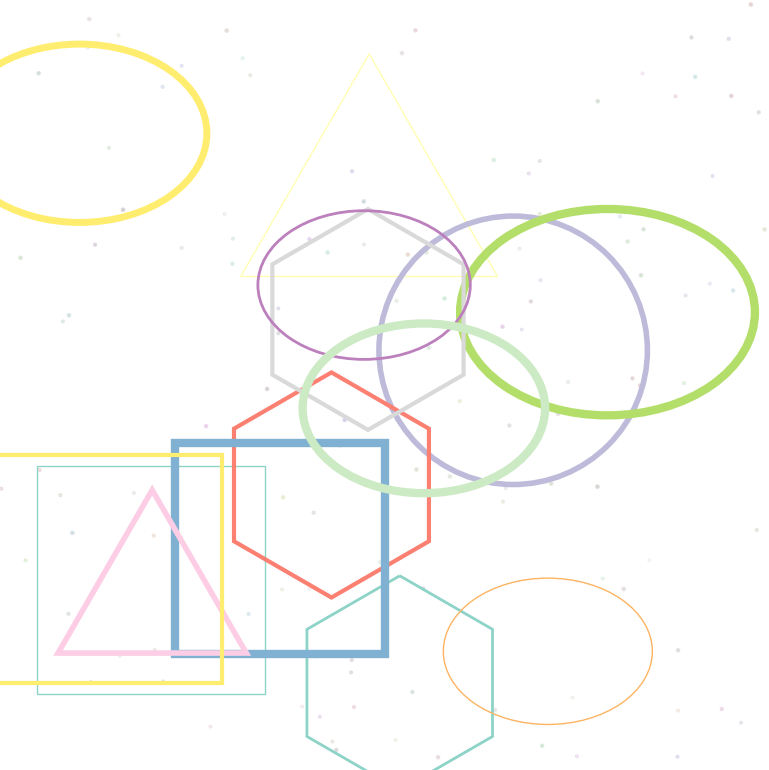[{"shape": "hexagon", "thickness": 1, "radius": 0.7, "center": [0.519, 0.113]}, {"shape": "square", "thickness": 0.5, "radius": 0.74, "center": [0.196, 0.247]}, {"shape": "triangle", "thickness": 0.5, "radius": 0.96, "center": [0.479, 0.737]}, {"shape": "circle", "thickness": 2, "radius": 0.87, "center": [0.666, 0.545]}, {"shape": "hexagon", "thickness": 1.5, "radius": 0.73, "center": [0.43, 0.37]}, {"shape": "square", "thickness": 3, "radius": 0.68, "center": [0.364, 0.288]}, {"shape": "oval", "thickness": 0.5, "radius": 0.68, "center": [0.711, 0.154]}, {"shape": "oval", "thickness": 3, "radius": 0.96, "center": [0.789, 0.595]}, {"shape": "triangle", "thickness": 2, "radius": 0.71, "center": [0.198, 0.222]}, {"shape": "hexagon", "thickness": 1.5, "radius": 0.72, "center": [0.478, 0.585]}, {"shape": "oval", "thickness": 1, "radius": 0.69, "center": [0.473, 0.63]}, {"shape": "oval", "thickness": 3, "radius": 0.79, "center": [0.55, 0.47]}, {"shape": "oval", "thickness": 2.5, "radius": 0.83, "center": [0.103, 0.827]}, {"shape": "square", "thickness": 1.5, "radius": 0.74, "center": [0.14, 0.261]}]